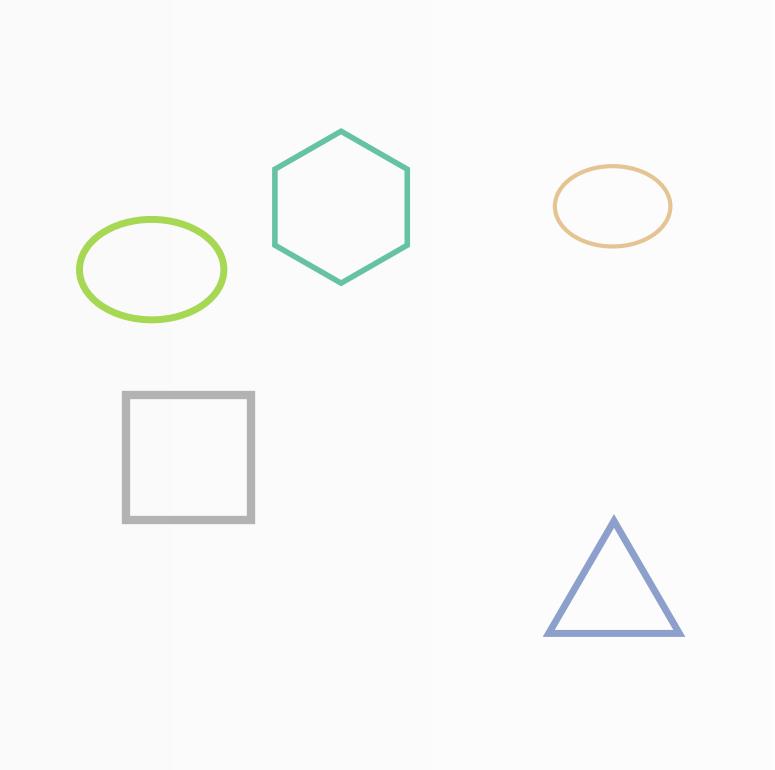[{"shape": "hexagon", "thickness": 2, "radius": 0.49, "center": [0.44, 0.731]}, {"shape": "triangle", "thickness": 2.5, "radius": 0.49, "center": [0.792, 0.226]}, {"shape": "oval", "thickness": 2.5, "radius": 0.47, "center": [0.196, 0.65]}, {"shape": "oval", "thickness": 1.5, "radius": 0.37, "center": [0.79, 0.732]}, {"shape": "square", "thickness": 3, "radius": 0.4, "center": [0.243, 0.406]}]